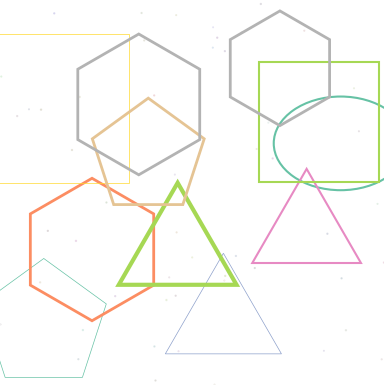[{"shape": "pentagon", "thickness": 0.5, "radius": 0.85, "center": [0.114, 0.158]}, {"shape": "oval", "thickness": 1.5, "radius": 0.87, "center": [0.885, 0.628]}, {"shape": "hexagon", "thickness": 2, "radius": 0.93, "center": [0.239, 0.352]}, {"shape": "triangle", "thickness": 0.5, "radius": 0.87, "center": [0.58, 0.168]}, {"shape": "triangle", "thickness": 1.5, "radius": 0.81, "center": [0.796, 0.398]}, {"shape": "triangle", "thickness": 3, "radius": 0.88, "center": [0.461, 0.349]}, {"shape": "square", "thickness": 1.5, "radius": 0.78, "center": [0.828, 0.683]}, {"shape": "square", "thickness": 0.5, "radius": 0.97, "center": [0.142, 0.719]}, {"shape": "pentagon", "thickness": 2, "radius": 0.76, "center": [0.385, 0.592]}, {"shape": "hexagon", "thickness": 2, "radius": 0.74, "center": [0.727, 0.823]}, {"shape": "hexagon", "thickness": 2, "radius": 0.91, "center": [0.36, 0.729]}]